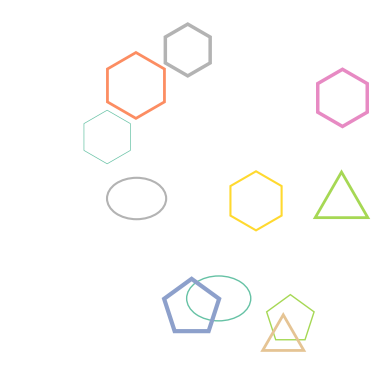[{"shape": "oval", "thickness": 1, "radius": 0.42, "center": [0.568, 0.225]}, {"shape": "hexagon", "thickness": 0.5, "radius": 0.35, "center": [0.278, 0.644]}, {"shape": "hexagon", "thickness": 2, "radius": 0.43, "center": [0.353, 0.778]}, {"shape": "pentagon", "thickness": 3, "radius": 0.38, "center": [0.498, 0.201]}, {"shape": "hexagon", "thickness": 2.5, "radius": 0.37, "center": [0.89, 0.746]}, {"shape": "pentagon", "thickness": 1, "radius": 0.32, "center": [0.754, 0.17]}, {"shape": "triangle", "thickness": 2, "radius": 0.39, "center": [0.887, 0.474]}, {"shape": "hexagon", "thickness": 1.5, "radius": 0.38, "center": [0.665, 0.478]}, {"shape": "triangle", "thickness": 2, "radius": 0.31, "center": [0.736, 0.121]}, {"shape": "oval", "thickness": 1.5, "radius": 0.38, "center": [0.355, 0.484]}, {"shape": "hexagon", "thickness": 2.5, "radius": 0.34, "center": [0.488, 0.87]}]